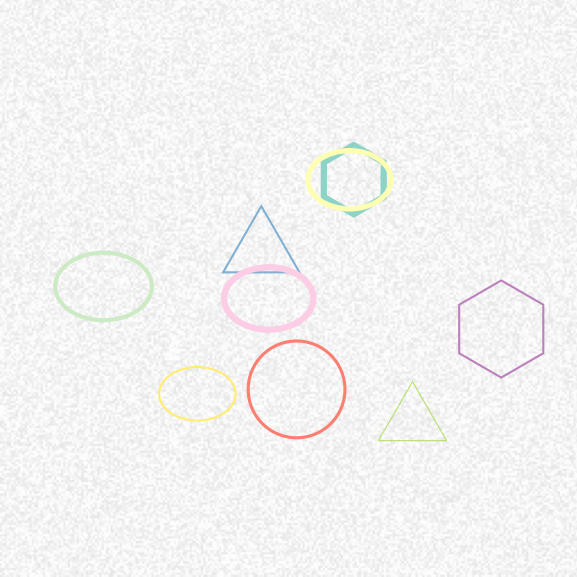[{"shape": "hexagon", "thickness": 3, "radius": 0.3, "center": [0.613, 0.688]}, {"shape": "oval", "thickness": 2.5, "radius": 0.36, "center": [0.605, 0.688]}, {"shape": "circle", "thickness": 1.5, "radius": 0.42, "center": [0.514, 0.325]}, {"shape": "triangle", "thickness": 1, "radius": 0.38, "center": [0.452, 0.566]}, {"shape": "triangle", "thickness": 0.5, "radius": 0.34, "center": [0.714, 0.27]}, {"shape": "oval", "thickness": 3, "radius": 0.39, "center": [0.465, 0.482]}, {"shape": "hexagon", "thickness": 1, "radius": 0.42, "center": [0.868, 0.429]}, {"shape": "oval", "thickness": 2, "radius": 0.42, "center": [0.179, 0.503]}, {"shape": "oval", "thickness": 1, "radius": 0.33, "center": [0.342, 0.317]}]